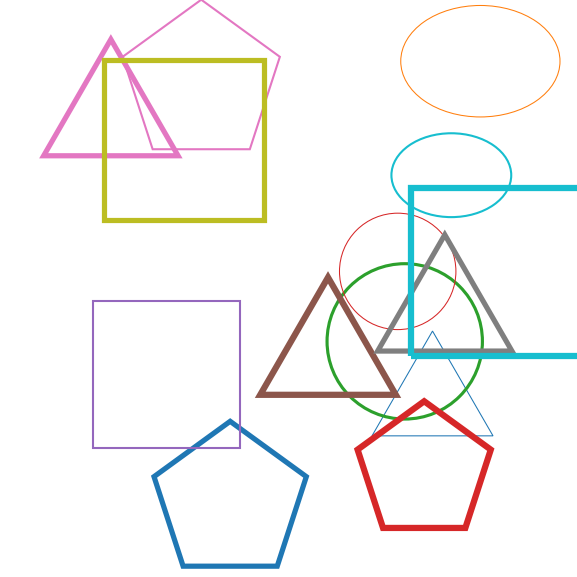[{"shape": "triangle", "thickness": 0.5, "radius": 0.6, "center": [0.749, 0.305]}, {"shape": "pentagon", "thickness": 2.5, "radius": 0.69, "center": [0.399, 0.131]}, {"shape": "oval", "thickness": 0.5, "radius": 0.69, "center": [0.832, 0.893]}, {"shape": "circle", "thickness": 1.5, "radius": 0.67, "center": [0.701, 0.408]}, {"shape": "pentagon", "thickness": 3, "radius": 0.61, "center": [0.735, 0.183]}, {"shape": "circle", "thickness": 0.5, "radius": 0.5, "center": [0.689, 0.529]}, {"shape": "square", "thickness": 1, "radius": 0.64, "center": [0.289, 0.35]}, {"shape": "triangle", "thickness": 3, "radius": 0.68, "center": [0.568, 0.383]}, {"shape": "pentagon", "thickness": 1, "radius": 0.72, "center": [0.348, 0.857]}, {"shape": "triangle", "thickness": 2.5, "radius": 0.67, "center": [0.192, 0.797]}, {"shape": "triangle", "thickness": 2.5, "radius": 0.67, "center": [0.77, 0.458]}, {"shape": "square", "thickness": 2.5, "radius": 0.69, "center": [0.318, 0.757]}, {"shape": "square", "thickness": 3, "radius": 0.73, "center": [0.857, 0.528]}, {"shape": "oval", "thickness": 1, "radius": 0.52, "center": [0.782, 0.696]}]